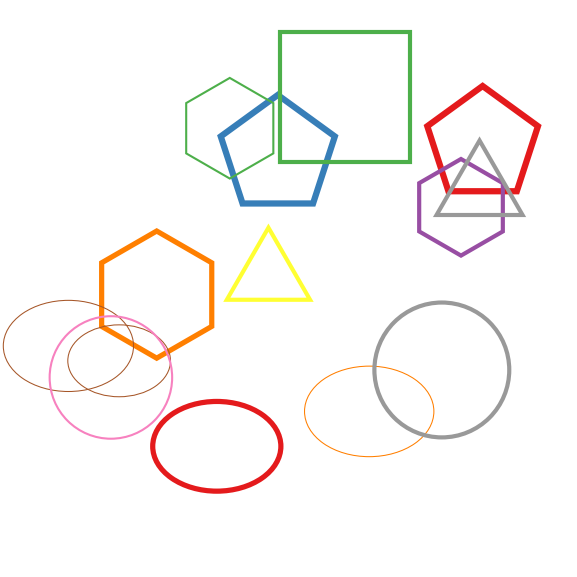[{"shape": "pentagon", "thickness": 3, "radius": 0.5, "center": [0.836, 0.749]}, {"shape": "oval", "thickness": 2.5, "radius": 0.55, "center": [0.375, 0.226]}, {"shape": "pentagon", "thickness": 3, "radius": 0.52, "center": [0.481, 0.731]}, {"shape": "hexagon", "thickness": 1, "radius": 0.44, "center": [0.398, 0.777]}, {"shape": "square", "thickness": 2, "radius": 0.56, "center": [0.598, 0.831]}, {"shape": "hexagon", "thickness": 2, "radius": 0.42, "center": [0.798, 0.64]}, {"shape": "oval", "thickness": 0.5, "radius": 0.56, "center": [0.639, 0.287]}, {"shape": "hexagon", "thickness": 2.5, "radius": 0.55, "center": [0.271, 0.489]}, {"shape": "triangle", "thickness": 2, "radius": 0.42, "center": [0.465, 0.522]}, {"shape": "oval", "thickness": 0.5, "radius": 0.44, "center": [0.206, 0.374]}, {"shape": "oval", "thickness": 0.5, "radius": 0.56, "center": [0.118, 0.4]}, {"shape": "circle", "thickness": 1, "radius": 0.53, "center": [0.192, 0.346]}, {"shape": "circle", "thickness": 2, "radius": 0.58, "center": [0.765, 0.359]}, {"shape": "triangle", "thickness": 2, "radius": 0.43, "center": [0.83, 0.67]}]